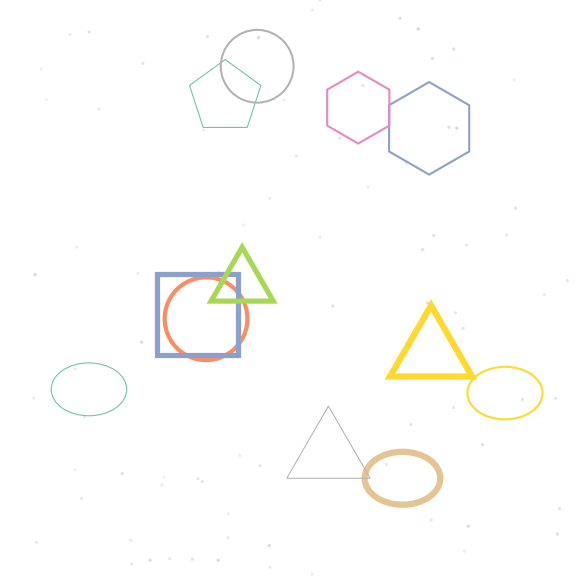[{"shape": "oval", "thickness": 0.5, "radius": 0.33, "center": [0.154, 0.325]}, {"shape": "pentagon", "thickness": 0.5, "radius": 0.32, "center": [0.39, 0.831]}, {"shape": "circle", "thickness": 2, "radius": 0.36, "center": [0.357, 0.447]}, {"shape": "square", "thickness": 2.5, "radius": 0.35, "center": [0.342, 0.455]}, {"shape": "hexagon", "thickness": 1, "radius": 0.4, "center": [0.743, 0.777]}, {"shape": "hexagon", "thickness": 1, "radius": 0.31, "center": [0.62, 0.813]}, {"shape": "triangle", "thickness": 2.5, "radius": 0.31, "center": [0.419, 0.509]}, {"shape": "triangle", "thickness": 3, "radius": 0.41, "center": [0.746, 0.388]}, {"shape": "oval", "thickness": 1, "radius": 0.33, "center": [0.874, 0.319]}, {"shape": "oval", "thickness": 3, "radius": 0.33, "center": [0.697, 0.171]}, {"shape": "triangle", "thickness": 0.5, "radius": 0.42, "center": [0.569, 0.213]}, {"shape": "circle", "thickness": 1, "radius": 0.32, "center": [0.445, 0.884]}]